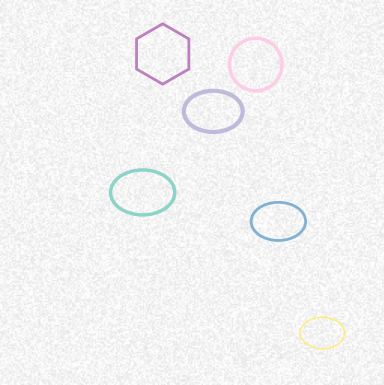[{"shape": "oval", "thickness": 2.5, "radius": 0.42, "center": [0.371, 0.5]}, {"shape": "oval", "thickness": 3, "radius": 0.38, "center": [0.554, 0.711]}, {"shape": "oval", "thickness": 2, "radius": 0.35, "center": [0.723, 0.425]}, {"shape": "circle", "thickness": 2.5, "radius": 0.34, "center": [0.664, 0.832]}, {"shape": "hexagon", "thickness": 2, "radius": 0.39, "center": [0.423, 0.86]}, {"shape": "oval", "thickness": 1, "radius": 0.29, "center": [0.837, 0.135]}]